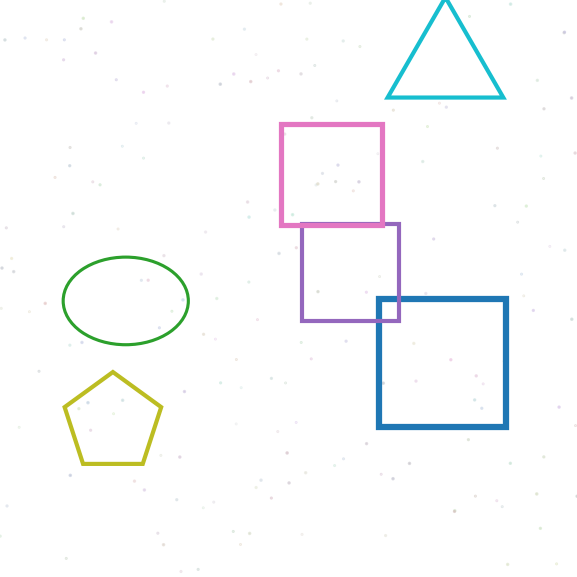[{"shape": "square", "thickness": 3, "radius": 0.55, "center": [0.766, 0.37]}, {"shape": "oval", "thickness": 1.5, "radius": 0.54, "center": [0.218, 0.478]}, {"shape": "square", "thickness": 2, "radius": 0.42, "center": [0.607, 0.527]}, {"shape": "square", "thickness": 2.5, "radius": 0.44, "center": [0.574, 0.696]}, {"shape": "pentagon", "thickness": 2, "radius": 0.44, "center": [0.196, 0.267]}, {"shape": "triangle", "thickness": 2, "radius": 0.58, "center": [0.771, 0.888]}]